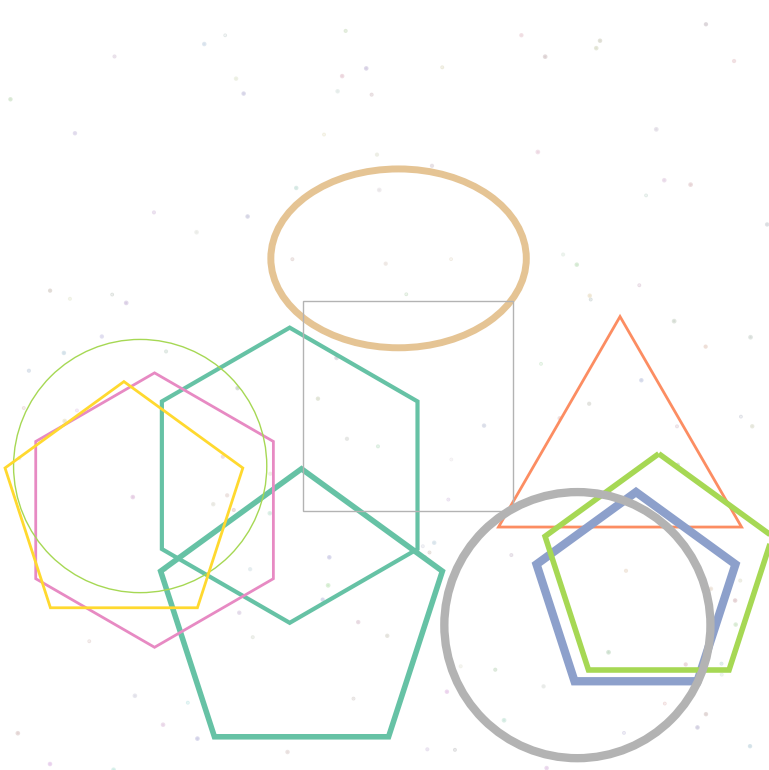[{"shape": "hexagon", "thickness": 1.5, "radius": 0.96, "center": [0.376, 0.383]}, {"shape": "pentagon", "thickness": 2, "radius": 0.96, "center": [0.392, 0.199]}, {"shape": "triangle", "thickness": 1, "radius": 0.91, "center": [0.805, 0.407]}, {"shape": "pentagon", "thickness": 3, "radius": 0.68, "center": [0.826, 0.225]}, {"shape": "hexagon", "thickness": 1, "radius": 0.89, "center": [0.201, 0.338]}, {"shape": "circle", "thickness": 0.5, "radius": 0.82, "center": [0.182, 0.395]}, {"shape": "pentagon", "thickness": 2, "radius": 0.78, "center": [0.856, 0.255]}, {"shape": "pentagon", "thickness": 1, "radius": 0.81, "center": [0.161, 0.342]}, {"shape": "oval", "thickness": 2.5, "radius": 0.83, "center": [0.518, 0.664]}, {"shape": "circle", "thickness": 3, "radius": 0.86, "center": [0.75, 0.188]}, {"shape": "square", "thickness": 0.5, "radius": 0.68, "center": [0.53, 0.473]}]